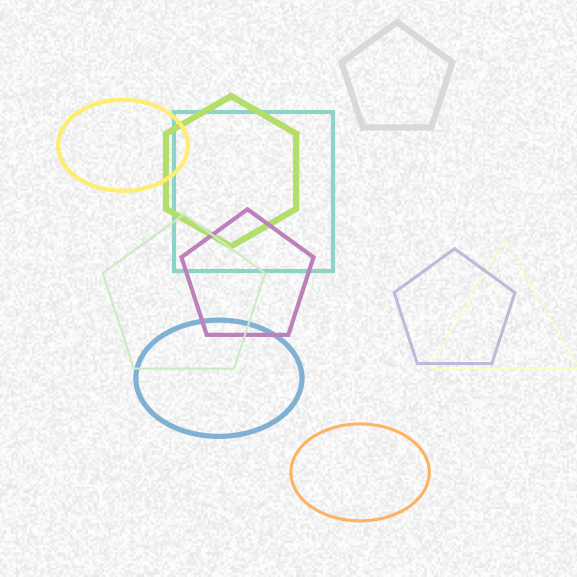[{"shape": "square", "thickness": 2, "radius": 0.69, "center": [0.439, 0.668]}, {"shape": "triangle", "thickness": 0.5, "radius": 0.75, "center": [0.874, 0.436]}, {"shape": "pentagon", "thickness": 1.5, "radius": 0.55, "center": [0.787, 0.459]}, {"shape": "oval", "thickness": 2.5, "radius": 0.72, "center": [0.379, 0.344]}, {"shape": "oval", "thickness": 1.5, "radius": 0.6, "center": [0.624, 0.181]}, {"shape": "hexagon", "thickness": 3, "radius": 0.65, "center": [0.4, 0.703]}, {"shape": "pentagon", "thickness": 3, "radius": 0.5, "center": [0.687, 0.86]}, {"shape": "pentagon", "thickness": 2, "radius": 0.6, "center": [0.429, 0.517]}, {"shape": "pentagon", "thickness": 1, "radius": 0.74, "center": [0.319, 0.48]}, {"shape": "oval", "thickness": 2, "radius": 0.56, "center": [0.213, 0.747]}]